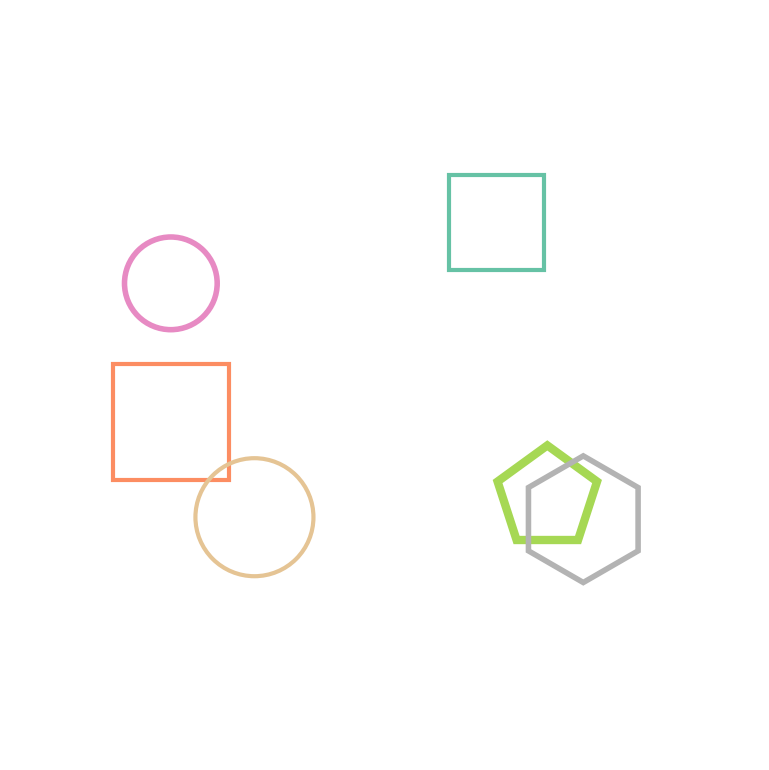[{"shape": "square", "thickness": 1.5, "radius": 0.31, "center": [0.645, 0.711]}, {"shape": "square", "thickness": 1.5, "radius": 0.38, "center": [0.222, 0.451]}, {"shape": "circle", "thickness": 2, "radius": 0.3, "center": [0.222, 0.632]}, {"shape": "pentagon", "thickness": 3, "radius": 0.34, "center": [0.711, 0.354]}, {"shape": "circle", "thickness": 1.5, "radius": 0.38, "center": [0.33, 0.328]}, {"shape": "hexagon", "thickness": 2, "radius": 0.41, "center": [0.758, 0.326]}]